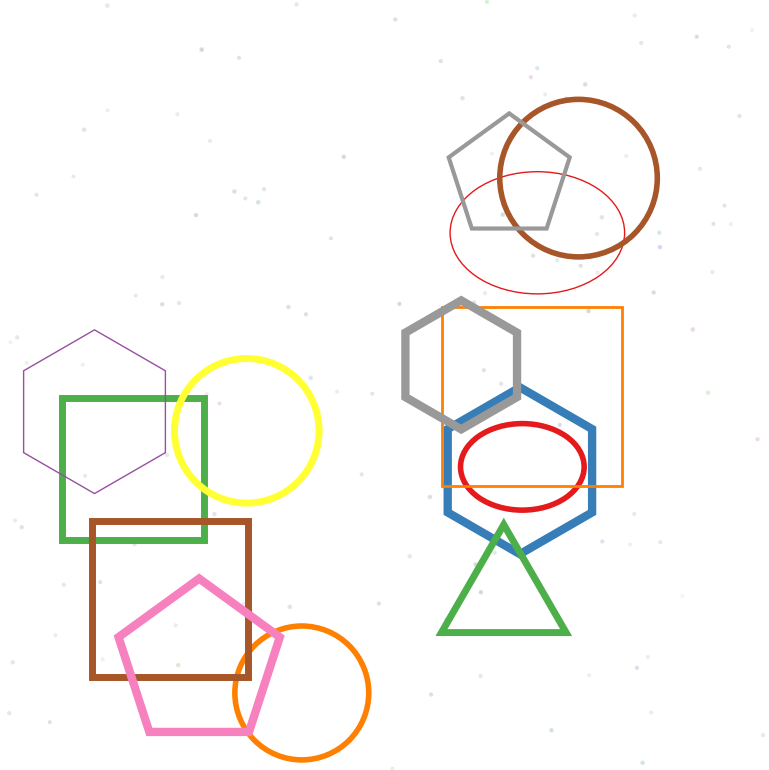[{"shape": "oval", "thickness": 2, "radius": 0.4, "center": [0.678, 0.394]}, {"shape": "oval", "thickness": 0.5, "radius": 0.57, "center": [0.698, 0.698]}, {"shape": "hexagon", "thickness": 3, "radius": 0.54, "center": [0.675, 0.389]}, {"shape": "square", "thickness": 2.5, "radius": 0.46, "center": [0.172, 0.391]}, {"shape": "triangle", "thickness": 2.5, "radius": 0.47, "center": [0.654, 0.225]}, {"shape": "hexagon", "thickness": 0.5, "radius": 0.53, "center": [0.123, 0.465]}, {"shape": "circle", "thickness": 2, "radius": 0.43, "center": [0.392, 0.1]}, {"shape": "square", "thickness": 1, "radius": 0.58, "center": [0.691, 0.485]}, {"shape": "circle", "thickness": 2.5, "radius": 0.47, "center": [0.321, 0.441]}, {"shape": "circle", "thickness": 2, "radius": 0.51, "center": [0.751, 0.769]}, {"shape": "square", "thickness": 2.5, "radius": 0.51, "center": [0.221, 0.222]}, {"shape": "pentagon", "thickness": 3, "radius": 0.55, "center": [0.259, 0.139]}, {"shape": "pentagon", "thickness": 1.5, "radius": 0.41, "center": [0.661, 0.77]}, {"shape": "hexagon", "thickness": 3, "radius": 0.42, "center": [0.599, 0.526]}]